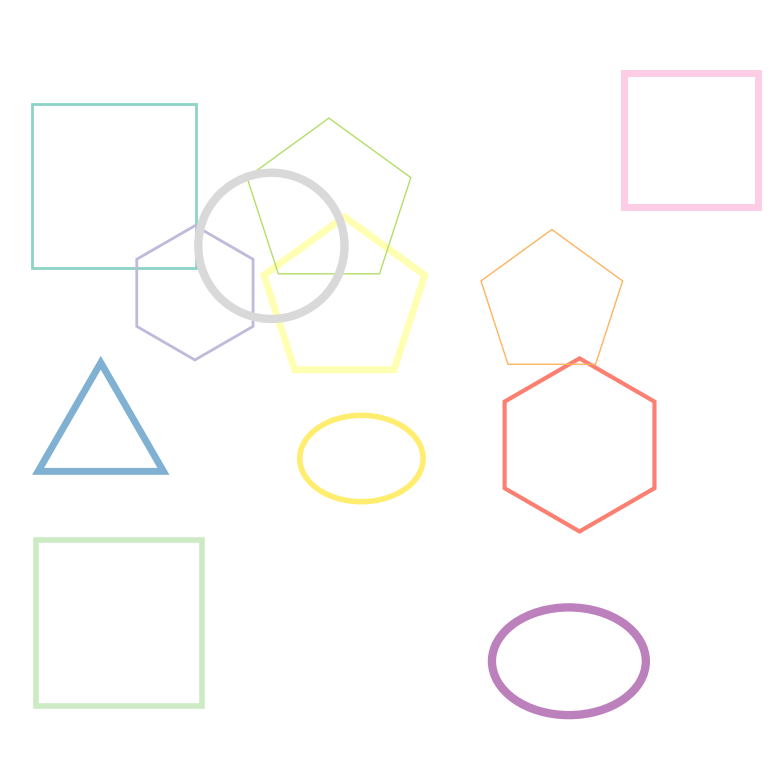[{"shape": "square", "thickness": 1, "radius": 0.53, "center": [0.148, 0.758]}, {"shape": "pentagon", "thickness": 2.5, "radius": 0.55, "center": [0.447, 0.609]}, {"shape": "hexagon", "thickness": 1, "radius": 0.44, "center": [0.253, 0.62]}, {"shape": "hexagon", "thickness": 1.5, "radius": 0.56, "center": [0.753, 0.422]}, {"shape": "triangle", "thickness": 2.5, "radius": 0.47, "center": [0.131, 0.435]}, {"shape": "pentagon", "thickness": 0.5, "radius": 0.48, "center": [0.717, 0.605]}, {"shape": "pentagon", "thickness": 0.5, "radius": 0.56, "center": [0.427, 0.735]}, {"shape": "square", "thickness": 2.5, "radius": 0.43, "center": [0.897, 0.818]}, {"shape": "circle", "thickness": 3, "radius": 0.47, "center": [0.352, 0.681]}, {"shape": "oval", "thickness": 3, "radius": 0.5, "center": [0.739, 0.141]}, {"shape": "square", "thickness": 2, "radius": 0.54, "center": [0.155, 0.191]}, {"shape": "oval", "thickness": 2, "radius": 0.4, "center": [0.469, 0.405]}]